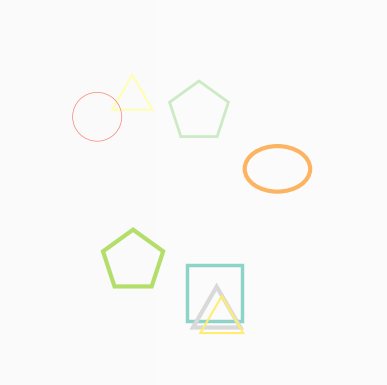[{"shape": "square", "thickness": 2.5, "radius": 0.36, "center": [0.553, 0.239]}, {"shape": "triangle", "thickness": 1.5, "radius": 0.3, "center": [0.341, 0.745]}, {"shape": "circle", "thickness": 0.5, "radius": 0.32, "center": [0.251, 0.697]}, {"shape": "oval", "thickness": 3, "radius": 0.42, "center": [0.716, 0.561]}, {"shape": "pentagon", "thickness": 3, "radius": 0.41, "center": [0.343, 0.322]}, {"shape": "triangle", "thickness": 3, "radius": 0.35, "center": [0.559, 0.185]}, {"shape": "pentagon", "thickness": 2, "radius": 0.4, "center": [0.514, 0.71]}, {"shape": "triangle", "thickness": 1.5, "radius": 0.32, "center": [0.572, 0.167]}]